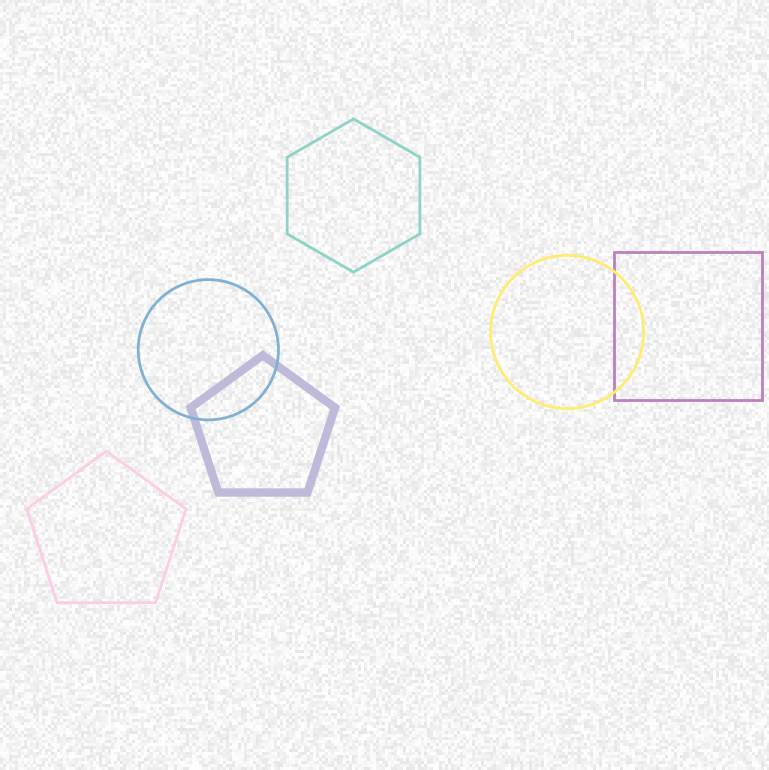[{"shape": "hexagon", "thickness": 1, "radius": 0.5, "center": [0.459, 0.746]}, {"shape": "pentagon", "thickness": 3, "radius": 0.49, "center": [0.341, 0.44]}, {"shape": "circle", "thickness": 1, "radius": 0.46, "center": [0.271, 0.546]}, {"shape": "pentagon", "thickness": 1, "radius": 0.54, "center": [0.138, 0.305]}, {"shape": "square", "thickness": 1, "radius": 0.48, "center": [0.893, 0.577]}, {"shape": "circle", "thickness": 1, "radius": 0.5, "center": [0.737, 0.569]}]